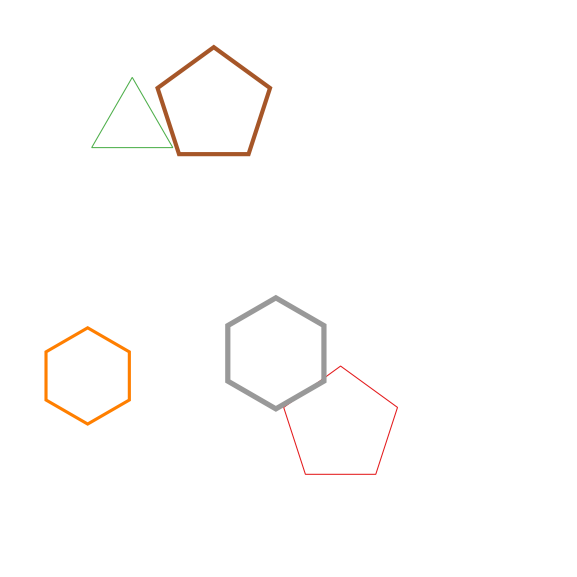[{"shape": "pentagon", "thickness": 0.5, "radius": 0.52, "center": [0.59, 0.262]}, {"shape": "triangle", "thickness": 0.5, "radius": 0.41, "center": [0.229, 0.784]}, {"shape": "hexagon", "thickness": 1.5, "radius": 0.42, "center": [0.152, 0.348]}, {"shape": "pentagon", "thickness": 2, "radius": 0.51, "center": [0.37, 0.815]}, {"shape": "hexagon", "thickness": 2.5, "radius": 0.48, "center": [0.478, 0.387]}]